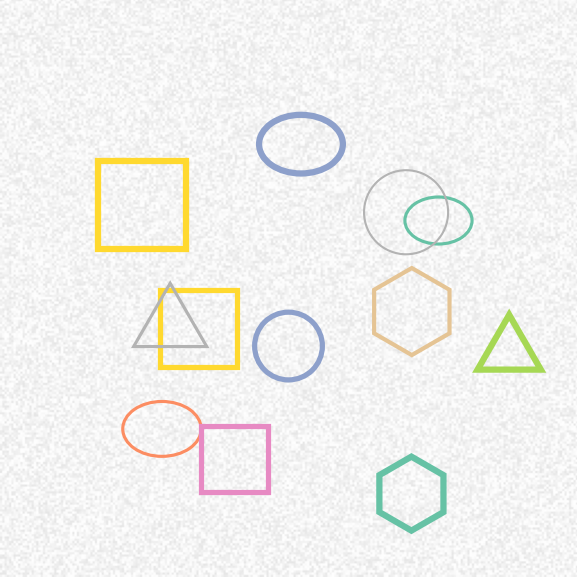[{"shape": "oval", "thickness": 1.5, "radius": 0.29, "center": [0.759, 0.617]}, {"shape": "hexagon", "thickness": 3, "radius": 0.32, "center": [0.712, 0.144]}, {"shape": "oval", "thickness": 1.5, "radius": 0.34, "center": [0.28, 0.256]}, {"shape": "oval", "thickness": 3, "radius": 0.36, "center": [0.521, 0.75]}, {"shape": "circle", "thickness": 2.5, "radius": 0.29, "center": [0.5, 0.4]}, {"shape": "square", "thickness": 2.5, "radius": 0.29, "center": [0.406, 0.205]}, {"shape": "triangle", "thickness": 3, "radius": 0.32, "center": [0.882, 0.391]}, {"shape": "square", "thickness": 2.5, "radius": 0.33, "center": [0.344, 0.431]}, {"shape": "square", "thickness": 3, "radius": 0.38, "center": [0.246, 0.644]}, {"shape": "hexagon", "thickness": 2, "radius": 0.38, "center": [0.713, 0.46]}, {"shape": "triangle", "thickness": 1.5, "radius": 0.37, "center": [0.295, 0.436]}, {"shape": "circle", "thickness": 1, "radius": 0.36, "center": [0.703, 0.632]}]